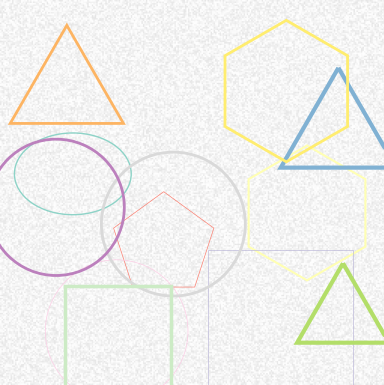[{"shape": "oval", "thickness": 1, "radius": 0.76, "center": [0.189, 0.548]}, {"shape": "hexagon", "thickness": 1.5, "radius": 0.88, "center": [0.797, 0.447]}, {"shape": "square", "thickness": 0.5, "radius": 0.95, "center": [0.729, 0.16]}, {"shape": "pentagon", "thickness": 0.5, "radius": 0.68, "center": [0.425, 0.365]}, {"shape": "triangle", "thickness": 3, "radius": 0.86, "center": [0.879, 0.651]}, {"shape": "triangle", "thickness": 2, "radius": 0.85, "center": [0.174, 0.764]}, {"shape": "triangle", "thickness": 3, "radius": 0.69, "center": [0.891, 0.179]}, {"shape": "circle", "thickness": 0.5, "radius": 0.93, "center": [0.303, 0.14]}, {"shape": "circle", "thickness": 2, "radius": 0.93, "center": [0.45, 0.418]}, {"shape": "circle", "thickness": 2, "radius": 0.89, "center": [0.146, 0.461]}, {"shape": "square", "thickness": 2.5, "radius": 0.69, "center": [0.307, 0.119]}, {"shape": "hexagon", "thickness": 2, "radius": 0.92, "center": [0.744, 0.763]}]